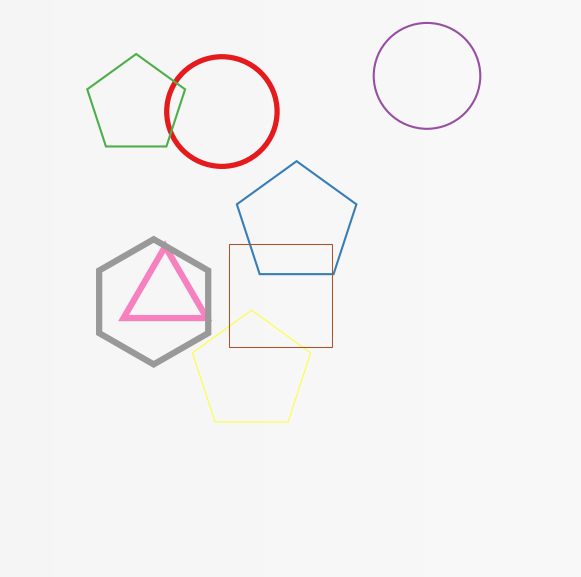[{"shape": "circle", "thickness": 2.5, "radius": 0.47, "center": [0.382, 0.806]}, {"shape": "pentagon", "thickness": 1, "radius": 0.54, "center": [0.51, 0.612]}, {"shape": "pentagon", "thickness": 1, "radius": 0.44, "center": [0.234, 0.817]}, {"shape": "circle", "thickness": 1, "radius": 0.46, "center": [0.735, 0.868]}, {"shape": "pentagon", "thickness": 0.5, "radius": 0.53, "center": [0.433, 0.355]}, {"shape": "square", "thickness": 0.5, "radius": 0.44, "center": [0.482, 0.487]}, {"shape": "triangle", "thickness": 3, "radius": 0.41, "center": [0.284, 0.49]}, {"shape": "hexagon", "thickness": 3, "radius": 0.54, "center": [0.264, 0.476]}]